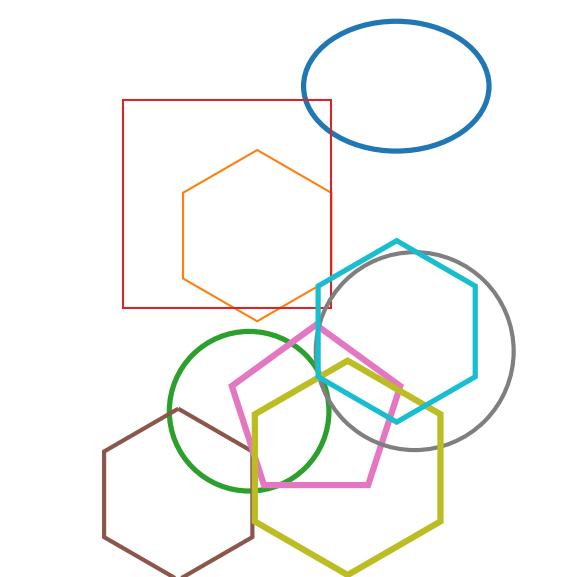[{"shape": "oval", "thickness": 2.5, "radius": 0.8, "center": [0.686, 0.85]}, {"shape": "hexagon", "thickness": 1, "radius": 0.74, "center": [0.445, 0.591]}, {"shape": "circle", "thickness": 2.5, "radius": 0.69, "center": [0.431, 0.287]}, {"shape": "square", "thickness": 1, "radius": 0.9, "center": [0.392, 0.646]}, {"shape": "hexagon", "thickness": 2, "radius": 0.74, "center": [0.309, 0.143]}, {"shape": "pentagon", "thickness": 3, "radius": 0.77, "center": [0.547, 0.283]}, {"shape": "circle", "thickness": 2, "radius": 0.86, "center": [0.718, 0.391]}, {"shape": "hexagon", "thickness": 3, "radius": 0.93, "center": [0.602, 0.189]}, {"shape": "hexagon", "thickness": 2.5, "radius": 0.79, "center": [0.687, 0.425]}]